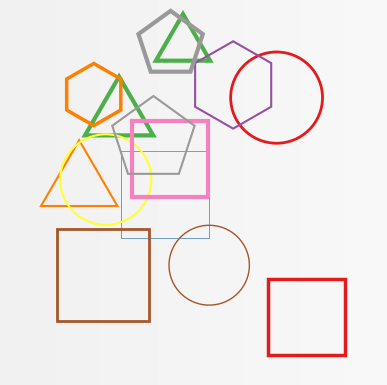[{"shape": "circle", "thickness": 2, "radius": 0.59, "center": [0.714, 0.746]}, {"shape": "square", "thickness": 2.5, "radius": 0.5, "center": [0.79, 0.176]}, {"shape": "square", "thickness": 0.5, "radius": 0.56, "center": [0.426, 0.496]}, {"shape": "triangle", "thickness": 3, "radius": 0.4, "center": [0.472, 0.883]}, {"shape": "triangle", "thickness": 3, "radius": 0.51, "center": [0.307, 0.699]}, {"shape": "hexagon", "thickness": 1.5, "radius": 0.57, "center": [0.602, 0.779]}, {"shape": "triangle", "thickness": 1.5, "radius": 0.57, "center": [0.204, 0.522]}, {"shape": "hexagon", "thickness": 2.5, "radius": 0.4, "center": [0.242, 0.754]}, {"shape": "circle", "thickness": 1.5, "radius": 0.59, "center": [0.273, 0.534]}, {"shape": "circle", "thickness": 1, "radius": 0.52, "center": [0.54, 0.311]}, {"shape": "square", "thickness": 2, "radius": 0.59, "center": [0.267, 0.286]}, {"shape": "square", "thickness": 3, "radius": 0.49, "center": [0.438, 0.587]}, {"shape": "pentagon", "thickness": 3, "radius": 0.44, "center": [0.44, 0.884]}, {"shape": "pentagon", "thickness": 1.5, "radius": 0.56, "center": [0.396, 0.639]}]